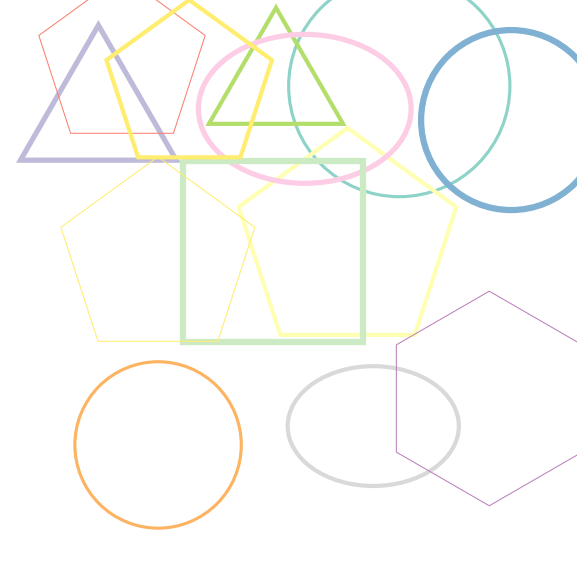[{"shape": "circle", "thickness": 1.5, "radius": 0.96, "center": [0.691, 0.85]}, {"shape": "pentagon", "thickness": 2, "radius": 0.99, "center": [0.602, 0.579]}, {"shape": "triangle", "thickness": 2.5, "radius": 0.78, "center": [0.17, 0.8]}, {"shape": "pentagon", "thickness": 0.5, "radius": 0.76, "center": [0.211, 0.891]}, {"shape": "circle", "thickness": 3, "radius": 0.78, "center": [0.885, 0.791]}, {"shape": "circle", "thickness": 1.5, "radius": 0.72, "center": [0.274, 0.229]}, {"shape": "triangle", "thickness": 2, "radius": 0.67, "center": [0.478, 0.852]}, {"shape": "oval", "thickness": 2.5, "radius": 0.92, "center": [0.528, 0.811]}, {"shape": "oval", "thickness": 2, "radius": 0.74, "center": [0.646, 0.261]}, {"shape": "hexagon", "thickness": 0.5, "radius": 0.93, "center": [0.847, 0.309]}, {"shape": "square", "thickness": 3, "radius": 0.78, "center": [0.473, 0.563]}, {"shape": "pentagon", "thickness": 0.5, "radius": 0.88, "center": [0.273, 0.551]}, {"shape": "pentagon", "thickness": 2, "radius": 0.75, "center": [0.328, 0.849]}]